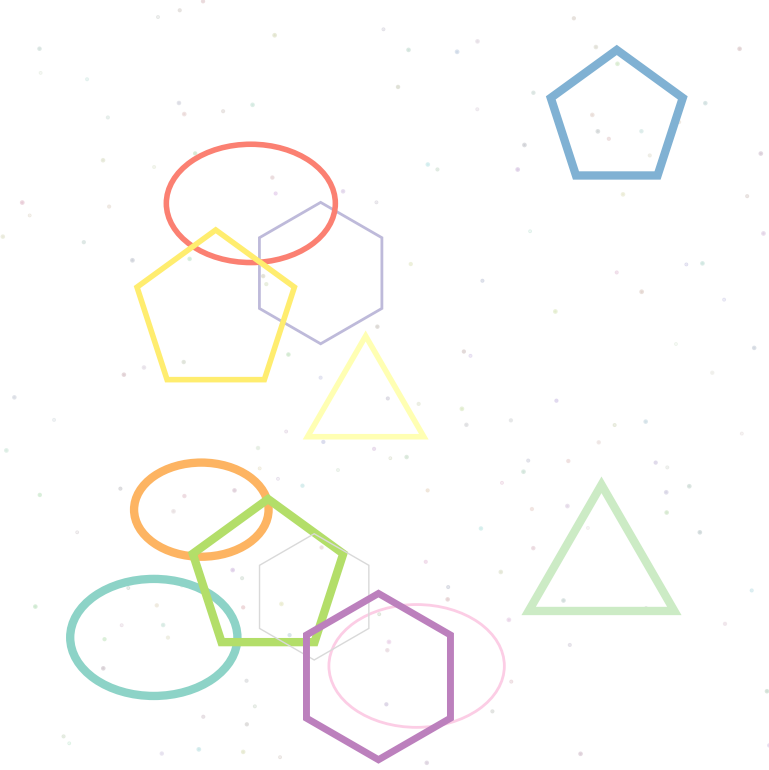[{"shape": "oval", "thickness": 3, "radius": 0.54, "center": [0.2, 0.172]}, {"shape": "triangle", "thickness": 2, "radius": 0.44, "center": [0.475, 0.476]}, {"shape": "hexagon", "thickness": 1, "radius": 0.46, "center": [0.416, 0.645]}, {"shape": "oval", "thickness": 2, "radius": 0.55, "center": [0.326, 0.736]}, {"shape": "pentagon", "thickness": 3, "radius": 0.45, "center": [0.801, 0.845]}, {"shape": "oval", "thickness": 3, "radius": 0.44, "center": [0.261, 0.338]}, {"shape": "pentagon", "thickness": 3, "radius": 0.51, "center": [0.348, 0.249]}, {"shape": "oval", "thickness": 1, "radius": 0.57, "center": [0.541, 0.135]}, {"shape": "hexagon", "thickness": 0.5, "radius": 0.41, "center": [0.408, 0.225]}, {"shape": "hexagon", "thickness": 2.5, "radius": 0.54, "center": [0.492, 0.121]}, {"shape": "triangle", "thickness": 3, "radius": 0.55, "center": [0.781, 0.261]}, {"shape": "pentagon", "thickness": 2, "radius": 0.54, "center": [0.28, 0.594]}]